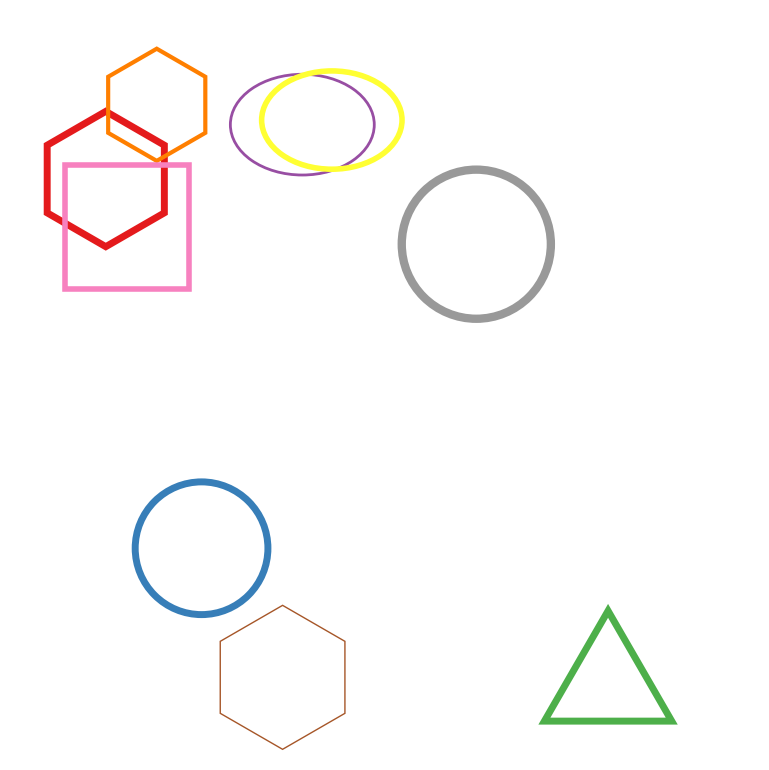[{"shape": "hexagon", "thickness": 2.5, "radius": 0.44, "center": [0.137, 0.767]}, {"shape": "circle", "thickness": 2.5, "radius": 0.43, "center": [0.262, 0.288]}, {"shape": "triangle", "thickness": 2.5, "radius": 0.48, "center": [0.79, 0.111]}, {"shape": "oval", "thickness": 1, "radius": 0.47, "center": [0.393, 0.838]}, {"shape": "hexagon", "thickness": 1.5, "radius": 0.36, "center": [0.204, 0.864]}, {"shape": "oval", "thickness": 2, "radius": 0.46, "center": [0.431, 0.844]}, {"shape": "hexagon", "thickness": 0.5, "radius": 0.47, "center": [0.367, 0.12]}, {"shape": "square", "thickness": 2, "radius": 0.4, "center": [0.165, 0.705]}, {"shape": "circle", "thickness": 3, "radius": 0.48, "center": [0.619, 0.683]}]